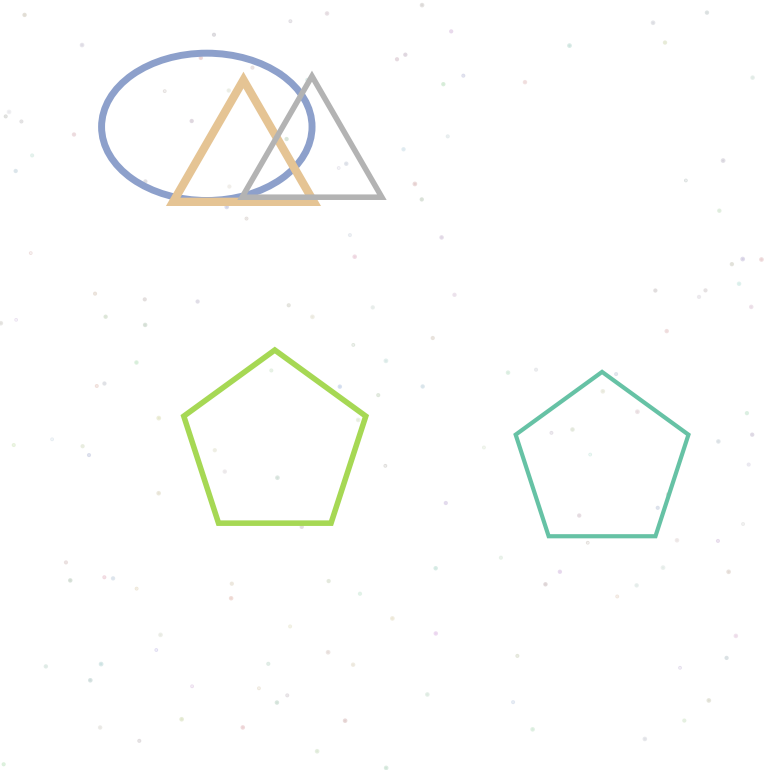[{"shape": "pentagon", "thickness": 1.5, "radius": 0.59, "center": [0.782, 0.399]}, {"shape": "oval", "thickness": 2.5, "radius": 0.68, "center": [0.269, 0.835]}, {"shape": "pentagon", "thickness": 2, "radius": 0.62, "center": [0.357, 0.421]}, {"shape": "triangle", "thickness": 3, "radius": 0.53, "center": [0.316, 0.791]}, {"shape": "triangle", "thickness": 2, "radius": 0.52, "center": [0.405, 0.796]}]